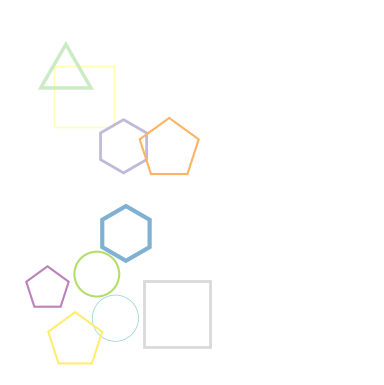[{"shape": "circle", "thickness": 0.5, "radius": 0.3, "center": [0.3, 0.174]}, {"shape": "square", "thickness": 1, "radius": 0.39, "center": [0.218, 0.749]}, {"shape": "hexagon", "thickness": 2, "radius": 0.35, "center": [0.321, 0.62]}, {"shape": "hexagon", "thickness": 3, "radius": 0.36, "center": [0.327, 0.394]}, {"shape": "pentagon", "thickness": 1.5, "radius": 0.4, "center": [0.44, 0.613]}, {"shape": "circle", "thickness": 1.5, "radius": 0.29, "center": [0.251, 0.288]}, {"shape": "square", "thickness": 2, "radius": 0.43, "center": [0.46, 0.184]}, {"shape": "pentagon", "thickness": 1.5, "radius": 0.29, "center": [0.123, 0.25]}, {"shape": "triangle", "thickness": 2.5, "radius": 0.38, "center": [0.171, 0.809]}, {"shape": "pentagon", "thickness": 1.5, "radius": 0.37, "center": [0.195, 0.116]}]